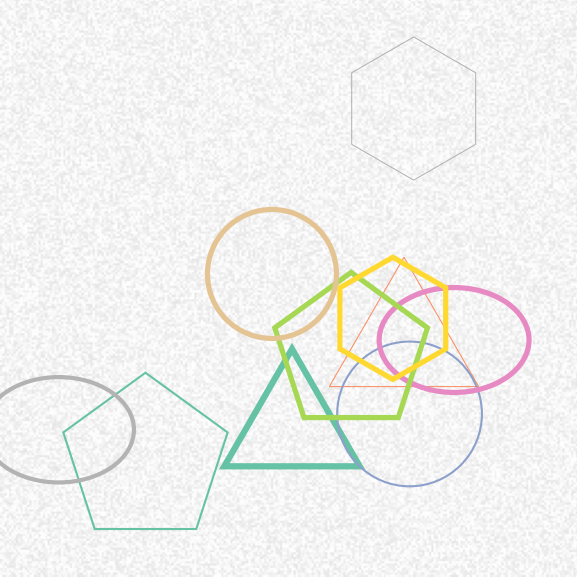[{"shape": "triangle", "thickness": 3, "radius": 0.68, "center": [0.506, 0.259]}, {"shape": "pentagon", "thickness": 1, "radius": 0.75, "center": [0.252, 0.204]}, {"shape": "triangle", "thickness": 0.5, "radius": 0.75, "center": [0.7, 0.404]}, {"shape": "circle", "thickness": 1, "radius": 0.63, "center": [0.709, 0.282]}, {"shape": "oval", "thickness": 2.5, "radius": 0.65, "center": [0.786, 0.41]}, {"shape": "pentagon", "thickness": 2.5, "radius": 0.69, "center": [0.608, 0.389]}, {"shape": "hexagon", "thickness": 2.5, "radius": 0.53, "center": [0.68, 0.448]}, {"shape": "circle", "thickness": 2.5, "radius": 0.56, "center": [0.471, 0.525]}, {"shape": "hexagon", "thickness": 0.5, "radius": 0.62, "center": [0.716, 0.811]}, {"shape": "oval", "thickness": 2, "radius": 0.65, "center": [0.102, 0.255]}]